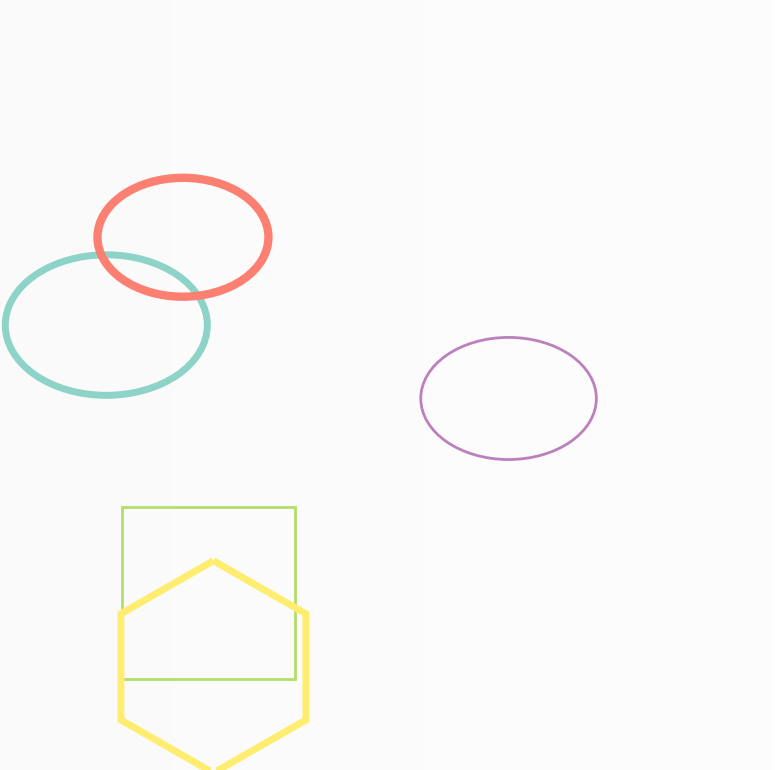[{"shape": "oval", "thickness": 2.5, "radius": 0.65, "center": [0.137, 0.578]}, {"shape": "oval", "thickness": 3, "radius": 0.55, "center": [0.236, 0.692]}, {"shape": "square", "thickness": 1, "radius": 0.56, "center": [0.269, 0.23]}, {"shape": "oval", "thickness": 1, "radius": 0.57, "center": [0.656, 0.482]}, {"shape": "hexagon", "thickness": 2.5, "radius": 0.69, "center": [0.275, 0.134]}]